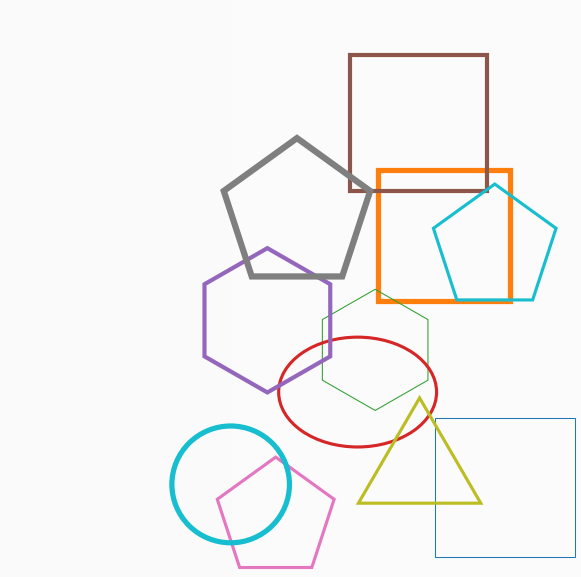[{"shape": "square", "thickness": 0.5, "radius": 0.6, "center": [0.869, 0.155]}, {"shape": "square", "thickness": 2.5, "radius": 0.57, "center": [0.764, 0.591]}, {"shape": "hexagon", "thickness": 0.5, "radius": 0.52, "center": [0.645, 0.393]}, {"shape": "oval", "thickness": 1.5, "radius": 0.68, "center": [0.615, 0.32]}, {"shape": "hexagon", "thickness": 2, "radius": 0.62, "center": [0.46, 0.444]}, {"shape": "square", "thickness": 2, "radius": 0.59, "center": [0.72, 0.786]}, {"shape": "pentagon", "thickness": 1.5, "radius": 0.53, "center": [0.474, 0.102]}, {"shape": "pentagon", "thickness": 3, "radius": 0.66, "center": [0.511, 0.628]}, {"shape": "triangle", "thickness": 1.5, "radius": 0.61, "center": [0.722, 0.189]}, {"shape": "circle", "thickness": 2.5, "radius": 0.51, "center": [0.397, 0.16]}, {"shape": "pentagon", "thickness": 1.5, "radius": 0.55, "center": [0.851, 0.569]}]